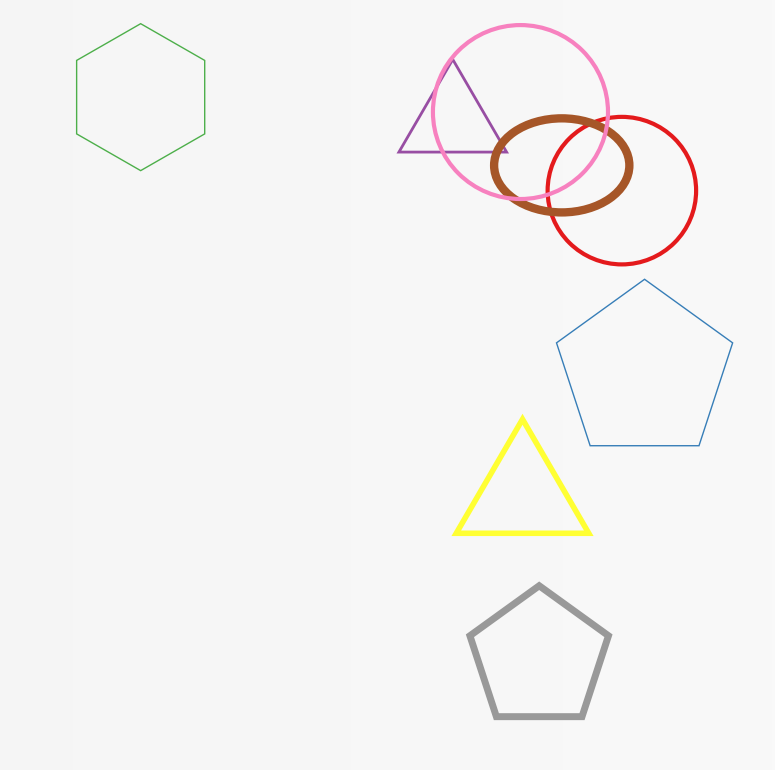[{"shape": "circle", "thickness": 1.5, "radius": 0.48, "center": [0.802, 0.752]}, {"shape": "pentagon", "thickness": 0.5, "radius": 0.6, "center": [0.832, 0.518]}, {"shape": "hexagon", "thickness": 0.5, "radius": 0.48, "center": [0.182, 0.874]}, {"shape": "triangle", "thickness": 1, "radius": 0.4, "center": [0.584, 0.843]}, {"shape": "triangle", "thickness": 2, "radius": 0.49, "center": [0.674, 0.357]}, {"shape": "oval", "thickness": 3, "radius": 0.44, "center": [0.725, 0.785]}, {"shape": "circle", "thickness": 1.5, "radius": 0.56, "center": [0.672, 0.854]}, {"shape": "pentagon", "thickness": 2.5, "radius": 0.47, "center": [0.696, 0.145]}]